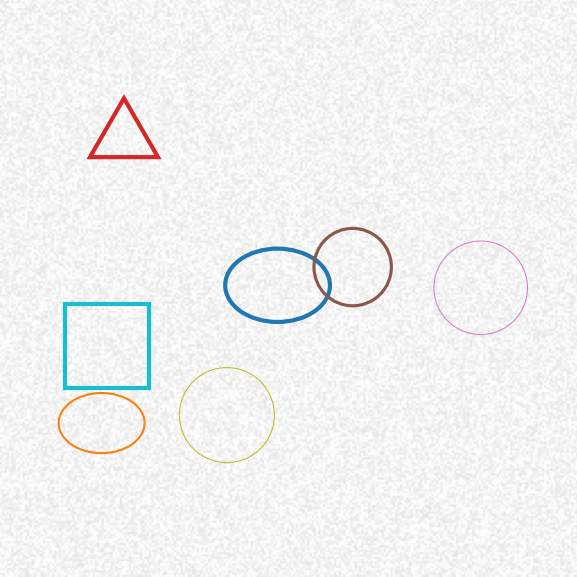[{"shape": "oval", "thickness": 2, "radius": 0.45, "center": [0.481, 0.505]}, {"shape": "oval", "thickness": 1, "radius": 0.37, "center": [0.176, 0.267]}, {"shape": "triangle", "thickness": 2, "radius": 0.34, "center": [0.215, 0.761]}, {"shape": "circle", "thickness": 1.5, "radius": 0.33, "center": [0.611, 0.537]}, {"shape": "circle", "thickness": 0.5, "radius": 0.41, "center": [0.832, 0.501]}, {"shape": "circle", "thickness": 0.5, "radius": 0.41, "center": [0.393, 0.28]}, {"shape": "square", "thickness": 2, "radius": 0.36, "center": [0.185, 0.4]}]